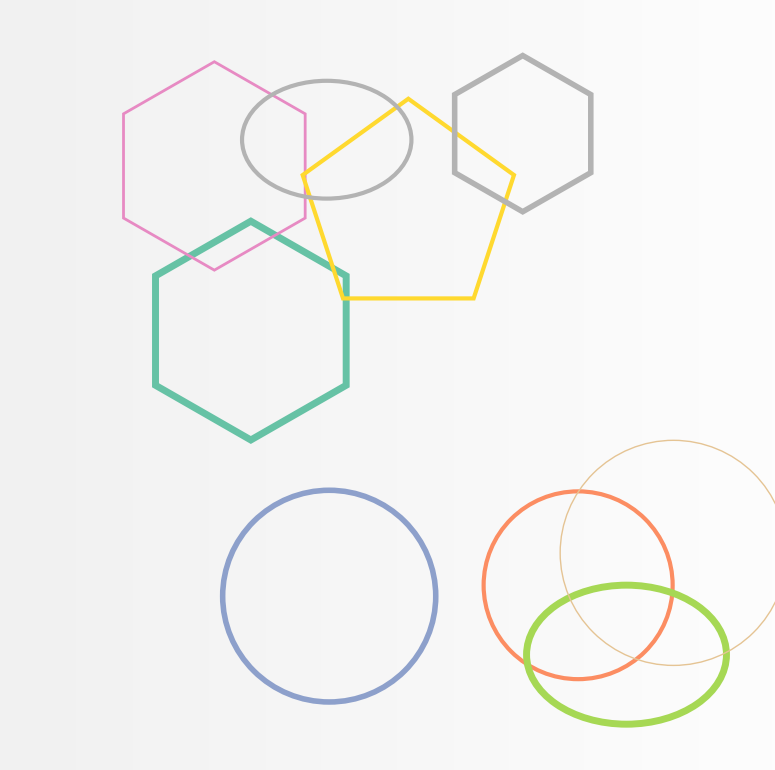[{"shape": "hexagon", "thickness": 2.5, "radius": 0.71, "center": [0.324, 0.571]}, {"shape": "circle", "thickness": 1.5, "radius": 0.61, "center": [0.746, 0.24]}, {"shape": "circle", "thickness": 2, "radius": 0.69, "center": [0.425, 0.226]}, {"shape": "hexagon", "thickness": 1, "radius": 0.68, "center": [0.277, 0.784]}, {"shape": "oval", "thickness": 2.5, "radius": 0.64, "center": [0.808, 0.15]}, {"shape": "pentagon", "thickness": 1.5, "radius": 0.72, "center": [0.527, 0.728]}, {"shape": "circle", "thickness": 0.5, "radius": 0.73, "center": [0.869, 0.282]}, {"shape": "oval", "thickness": 1.5, "radius": 0.55, "center": [0.422, 0.819]}, {"shape": "hexagon", "thickness": 2, "radius": 0.51, "center": [0.674, 0.826]}]